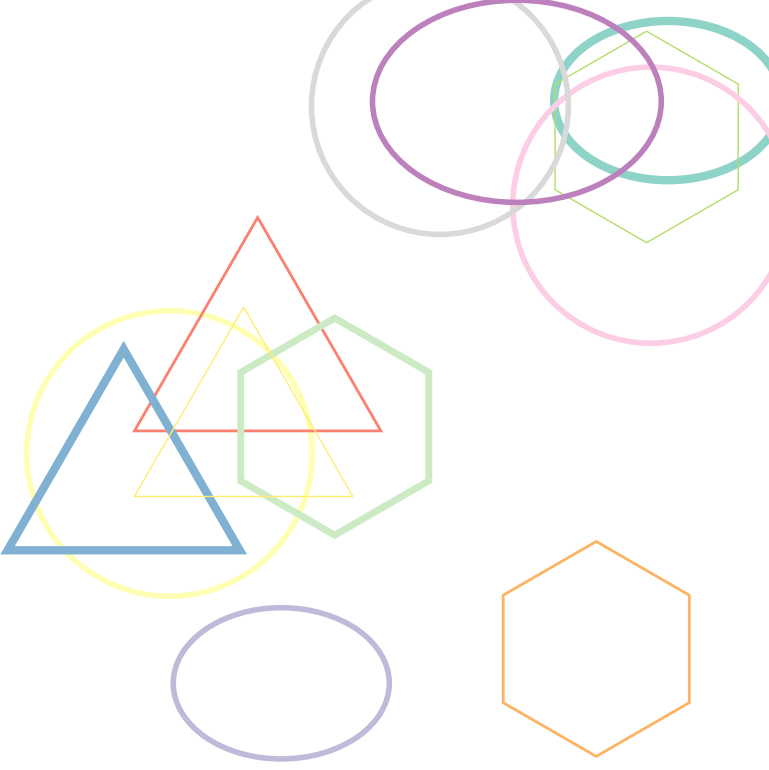[{"shape": "oval", "thickness": 3, "radius": 0.74, "center": [0.867, 0.869]}, {"shape": "circle", "thickness": 2, "radius": 0.93, "center": [0.22, 0.411]}, {"shape": "oval", "thickness": 2, "radius": 0.7, "center": [0.365, 0.113]}, {"shape": "triangle", "thickness": 1, "radius": 0.92, "center": [0.335, 0.533]}, {"shape": "triangle", "thickness": 3, "radius": 0.87, "center": [0.161, 0.372]}, {"shape": "hexagon", "thickness": 1, "radius": 0.7, "center": [0.774, 0.157]}, {"shape": "hexagon", "thickness": 0.5, "radius": 0.69, "center": [0.84, 0.822]}, {"shape": "circle", "thickness": 2, "radius": 0.9, "center": [0.845, 0.734]}, {"shape": "circle", "thickness": 2, "radius": 0.83, "center": [0.571, 0.862]}, {"shape": "oval", "thickness": 2, "radius": 0.94, "center": [0.671, 0.868]}, {"shape": "hexagon", "thickness": 2.5, "radius": 0.7, "center": [0.435, 0.446]}, {"shape": "triangle", "thickness": 0.5, "radius": 0.82, "center": [0.316, 0.437]}]